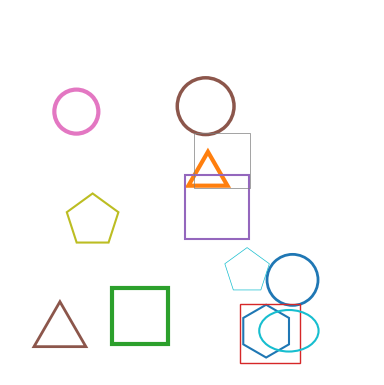[{"shape": "hexagon", "thickness": 1.5, "radius": 0.34, "center": [0.691, 0.14]}, {"shape": "circle", "thickness": 2, "radius": 0.33, "center": [0.76, 0.273]}, {"shape": "triangle", "thickness": 3, "radius": 0.29, "center": [0.54, 0.547]}, {"shape": "square", "thickness": 3, "radius": 0.37, "center": [0.364, 0.179]}, {"shape": "square", "thickness": 1, "radius": 0.38, "center": [0.701, 0.133]}, {"shape": "square", "thickness": 1.5, "radius": 0.42, "center": [0.564, 0.462]}, {"shape": "circle", "thickness": 2.5, "radius": 0.37, "center": [0.534, 0.724]}, {"shape": "triangle", "thickness": 2, "radius": 0.39, "center": [0.156, 0.139]}, {"shape": "circle", "thickness": 3, "radius": 0.29, "center": [0.198, 0.71]}, {"shape": "square", "thickness": 0.5, "radius": 0.36, "center": [0.576, 0.582]}, {"shape": "pentagon", "thickness": 1.5, "radius": 0.35, "center": [0.241, 0.427]}, {"shape": "pentagon", "thickness": 0.5, "radius": 0.3, "center": [0.642, 0.296]}, {"shape": "oval", "thickness": 1.5, "radius": 0.39, "center": [0.75, 0.141]}]